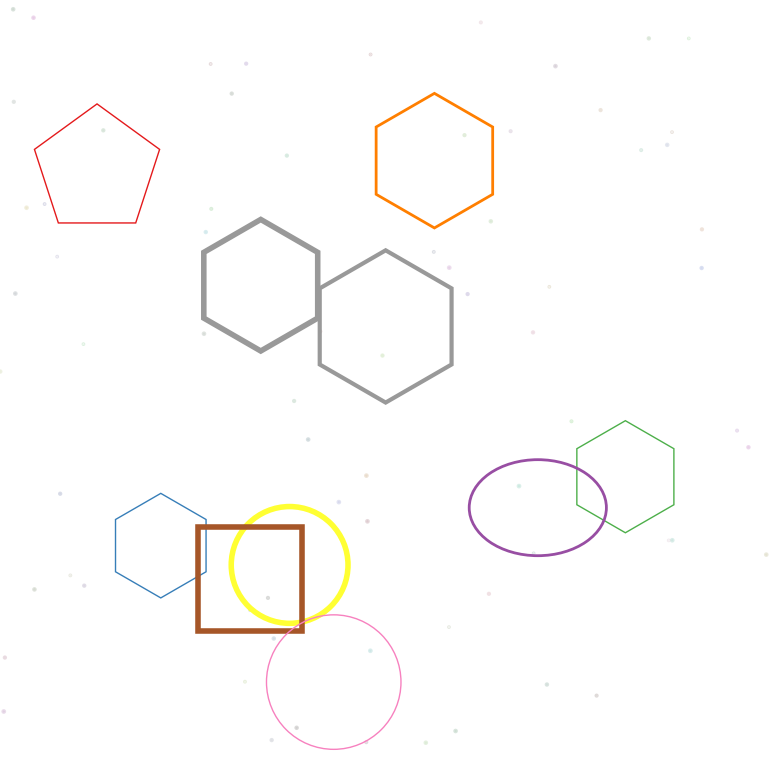[{"shape": "pentagon", "thickness": 0.5, "radius": 0.43, "center": [0.126, 0.78]}, {"shape": "hexagon", "thickness": 0.5, "radius": 0.34, "center": [0.209, 0.291]}, {"shape": "hexagon", "thickness": 0.5, "radius": 0.36, "center": [0.812, 0.381]}, {"shape": "oval", "thickness": 1, "radius": 0.45, "center": [0.698, 0.341]}, {"shape": "hexagon", "thickness": 1, "radius": 0.44, "center": [0.564, 0.791]}, {"shape": "circle", "thickness": 2, "radius": 0.38, "center": [0.376, 0.266]}, {"shape": "square", "thickness": 2, "radius": 0.34, "center": [0.324, 0.248]}, {"shape": "circle", "thickness": 0.5, "radius": 0.44, "center": [0.433, 0.114]}, {"shape": "hexagon", "thickness": 2, "radius": 0.43, "center": [0.339, 0.63]}, {"shape": "hexagon", "thickness": 1.5, "radius": 0.49, "center": [0.501, 0.576]}]